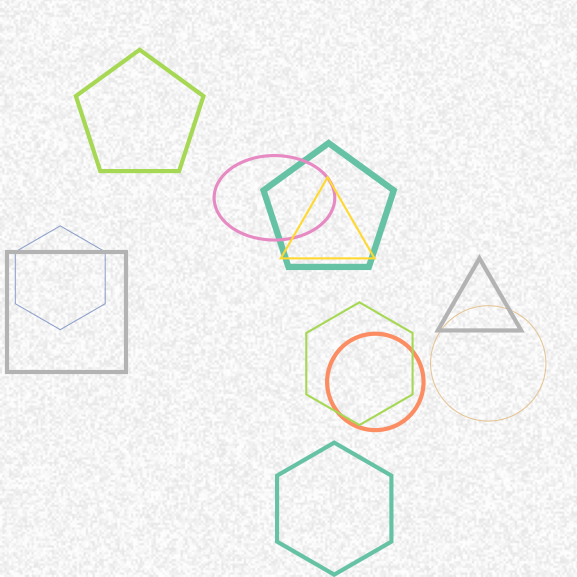[{"shape": "hexagon", "thickness": 2, "radius": 0.57, "center": [0.579, 0.118]}, {"shape": "pentagon", "thickness": 3, "radius": 0.59, "center": [0.569, 0.633]}, {"shape": "circle", "thickness": 2, "radius": 0.42, "center": [0.65, 0.338]}, {"shape": "hexagon", "thickness": 0.5, "radius": 0.45, "center": [0.104, 0.518]}, {"shape": "oval", "thickness": 1.5, "radius": 0.52, "center": [0.475, 0.657]}, {"shape": "pentagon", "thickness": 2, "radius": 0.58, "center": [0.242, 0.797]}, {"shape": "hexagon", "thickness": 1, "radius": 0.53, "center": [0.622, 0.369]}, {"shape": "triangle", "thickness": 1, "radius": 0.47, "center": [0.567, 0.599]}, {"shape": "circle", "thickness": 0.5, "radius": 0.5, "center": [0.845, 0.37]}, {"shape": "triangle", "thickness": 2, "radius": 0.42, "center": [0.83, 0.469]}, {"shape": "square", "thickness": 2, "radius": 0.52, "center": [0.115, 0.458]}]